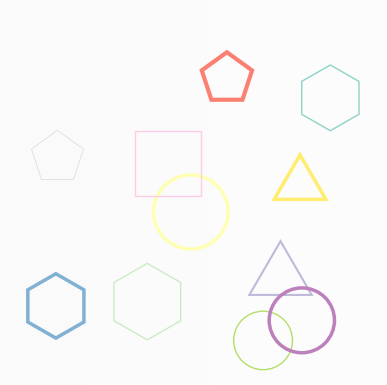[{"shape": "hexagon", "thickness": 1, "radius": 0.43, "center": [0.852, 0.746]}, {"shape": "circle", "thickness": 2.5, "radius": 0.48, "center": [0.493, 0.449]}, {"shape": "triangle", "thickness": 1.5, "radius": 0.47, "center": [0.724, 0.28]}, {"shape": "pentagon", "thickness": 3, "radius": 0.34, "center": [0.586, 0.796]}, {"shape": "hexagon", "thickness": 2.5, "radius": 0.42, "center": [0.144, 0.205]}, {"shape": "circle", "thickness": 1, "radius": 0.38, "center": [0.679, 0.116]}, {"shape": "square", "thickness": 1, "radius": 0.43, "center": [0.434, 0.575]}, {"shape": "pentagon", "thickness": 0.5, "radius": 0.35, "center": [0.148, 0.591]}, {"shape": "circle", "thickness": 2.5, "radius": 0.42, "center": [0.779, 0.168]}, {"shape": "hexagon", "thickness": 1, "radius": 0.5, "center": [0.38, 0.217]}, {"shape": "triangle", "thickness": 2.5, "radius": 0.38, "center": [0.774, 0.521]}]